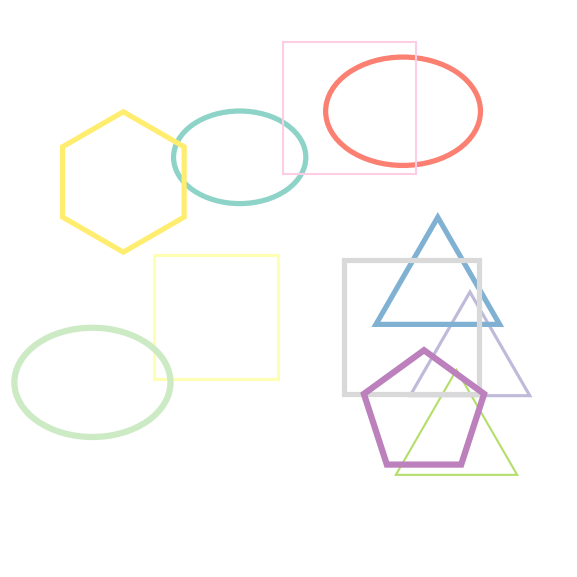[{"shape": "oval", "thickness": 2.5, "radius": 0.57, "center": [0.415, 0.727]}, {"shape": "square", "thickness": 1.5, "radius": 0.54, "center": [0.374, 0.451]}, {"shape": "triangle", "thickness": 1.5, "radius": 0.6, "center": [0.814, 0.374]}, {"shape": "oval", "thickness": 2.5, "radius": 0.67, "center": [0.698, 0.806]}, {"shape": "triangle", "thickness": 2.5, "radius": 0.62, "center": [0.758, 0.499]}, {"shape": "triangle", "thickness": 1, "radius": 0.61, "center": [0.79, 0.238]}, {"shape": "square", "thickness": 1, "radius": 0.57, "center": [0.605, 0.812]}, {"shape": "square", "thickness": 2.5, "radius": 0.58, "center": [0.712, 0.433]}, {"shape": "pentagon", "thickness": 3, "radius": 0.55, "center": [0.734, 0.283]}, {"shape": "oval", "thickness": 3, "radius": 0.68, "center": [0.16, 0.337]}, {"shape": "hexagon", "thickness": 2.5, "radius": 0.61, "center": [0.214, 0.684]}]